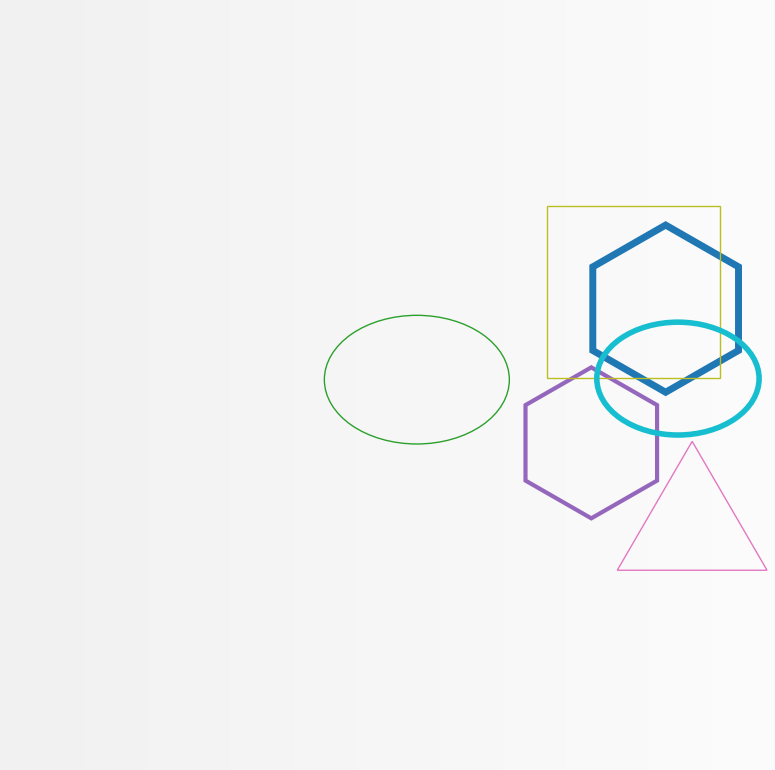[{"shape": "hexagon", "thickness": 2.5, "radius": 0.54, "center": [0.859, 0.599]}, {"shape": "oval", "thickness": 0.5, "radius": 0.6, "center": [0.538, 0.507]}, {"shape": "hexagon", "thickness": 1.5, "radius": 0.49, "center": [0.763, 0.425]}, {"shape": "triangle", "thickness": 0.5, "radius": 0.56, "center": [0.893, 0.315]}, {"shape": "square", "thickness": 0.5, "radius": 0.56, "center": [0.817, 0.62]}, {"shape": "oval", "thickness": 2, "radius": 0.52, "center": [0.875, 0.508]}]